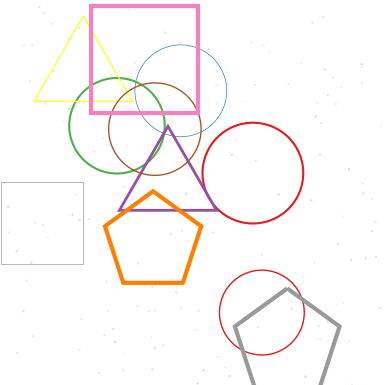[{"shape": "circle", "thickness": 1, "radius": 0.55, "center": [0.68, 0.188]}, {"shape": "circle", "thickness": 1.5, "radius": 0.65, "center": [0.657, 0.55]}, {"shape": "circle", "thickness": 0.5, "radius": 0.6, "center": [0.47, 0.764]}, {"shape": "circle", "thickness": 1.5, "radius": 0.62, "center": [0.304, 0.673]}, {"shape": "triangle", "thickness": 2, "radius": 0.73, "center": [0.436, 0.527]}, {"shape": "pentagon", "thickness": 3, "radius": 0.66, "center": [0.398, 0.372]}, {"shape": "triangle", "thickness": 1, "radius": 0.74, "center": [0.216, 0.811]}, {"shape": "circle", "thickness": 1, "radius": 0.6, "center": [0.402, 0.665]}, {"shape": "square", "thickness": 3, "radius": 0.69, "center": [0.375, 0.845]}, {"shape": "square", "thickness": 0.5, "radius": 0.53, "center": [0.109, 0.42]}, {"shape": "pentagon", "thickness": 3, "radius": 0.71, "center": [0.746, 0.108]}]